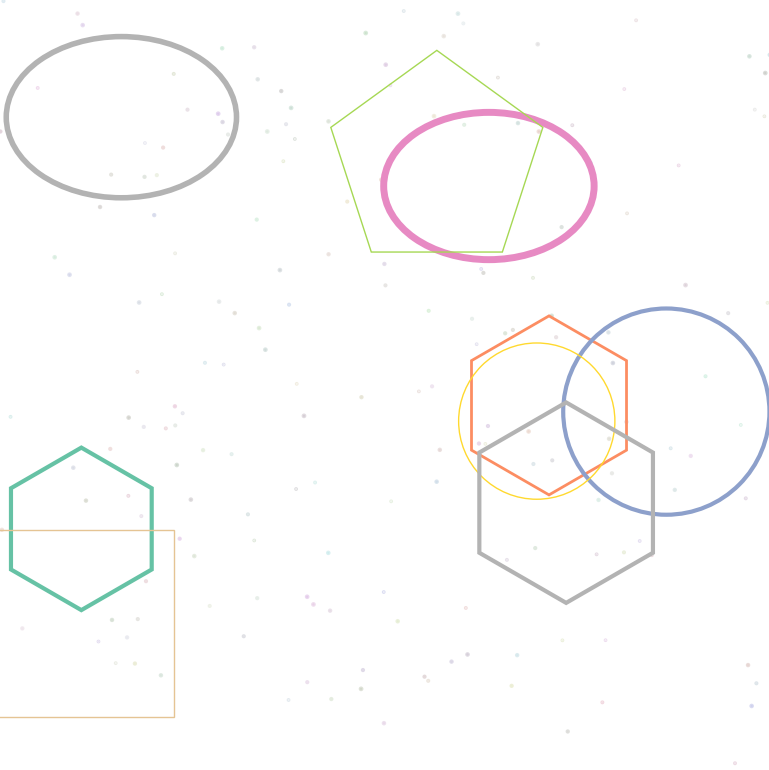[{"shape": "hexagon", "thickness": 1.5, "radius": 0.53, "center": [0.106, 0.313]}, {"shape": "hexagon", "thickness": 1, "radius": 0.58, "center": [0.713, 0.474]}, {"shape": "circle", "thickness": 1.5, "radius": 0.67, "center": [0.865, 0.465]}, {"shape": "oval", "thickness": 2.5, "radius": 0.68, "center": [0.635, 0.758]}, {"shape": "pentagon", "thickness": 0.5, "radius": 0.72, "center": [0.567, 0.79]}, {"shape": "circle", "thickness": 0.5, "radius": 0.51, "center": [0.697, 0.453]}, {"shape": "square", "thickness": 0.5, "radius": 0.6, "center": [0.105, 0.19]}, {"shape": "oval", "thickness": 2, "radius": 0.75, "center": [0.158, 0.848]}, {"shape": "hexagon", "thickness": 1.5, "radius": 0.65, "center": [0.735, 0.347]}]